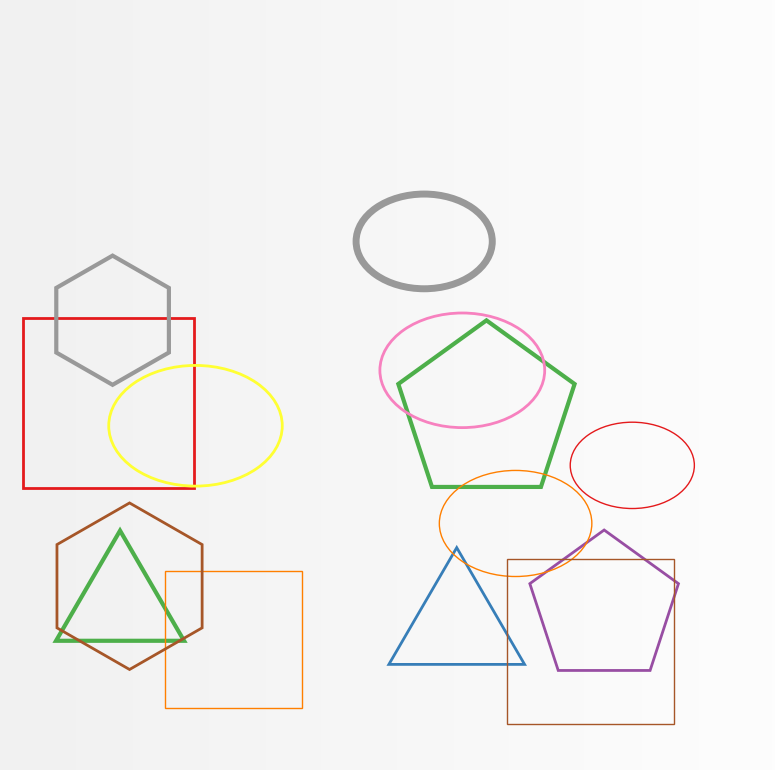[{"shape": "oval", "thickness": 0.5, "radius": 0.4, "center": [0.816, 0.396]}, {"shape": "square", "thickness": 1, "radius": 0.55, "center": [0.141, 0.476]}, {"shape": "triangle", "thickness": 1, "radius": 0.51, "center": [0.589, 0.188]}, {"shape": "pentagon", "thickness": 1.5, "radius": 0.6, "center": [0.628, 0.464]}, {"shape": "triangle", "thickness": 1.5, "radius": 0.48, "center": [0.155, 0.215]}, {"shape": "pentagon", "thickness": 1, "radius": 0.5, "center": [0.78, 0.211]}, {"shape": "square", "thickness": 0.5, "radius": 0.44, "center": [0.301, 0.169]}, {"shape": "oval", "thickness": 0.5, "radius": 0.49, "center": [0.665, 0.32]}, {"shape": "oval", "thickness": 1, "radius": 0.56, "center": [0.252, 0.447]}, {"shape": "hexagon", "thickness": 1, "radius": 0.54, "center": [0.167, 0.239]}, {"shape": "square", "thickness": 0.5, "radius": 0.54, "center": [0.762, 0.167]}, {"shape": "oval", "thickness": 1, "radius": 0.53, "center": [0.597, 0.519]}, {"shape": "hexagon", "thickness": 1.5, "radius": 0.42, "center": [0.145, 0.584]}, {"shape": "oval", "thickness": 2.5, "radius": 0.44, "center": [0.547, 0.686]}]